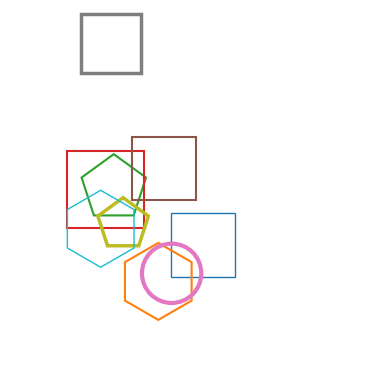[{"shape": "square", "thickness": 1, "radius": 0.42, "center": [0.527, 0.364]}, {"shape": "hexagon", "thickness": 1.5, "radius": 0.5, "center": [0.411, 0.269]}, {"shape": "pentagon", "thickness": 1.5, "radius": 0.44, "center": [0.296, 0.512]}, {"shape": "square", "thickness": 1.5, "radius": 0.5, "center": [0.274, 0.507]}, {"shape": "square", "thickness": 1.5, "radius": 0.41, "center": [0.426, 0.562]}, {"shape": "circle", "thickness": 3, "radius": 0.39, "center": [0.446, 0.29]}, {"shape": "square", "thickness": 2.5, "radius": 0.39, "center": [0.289, 0.887]}, {"shape": "pentagon", "thickness": 2.5, "radius": 0.35, "center": [0.32, 0.418]}, {"shape": "hexagon", "thickness": 1, "radius": 0.5, "center": [0.261, 0.406]}]